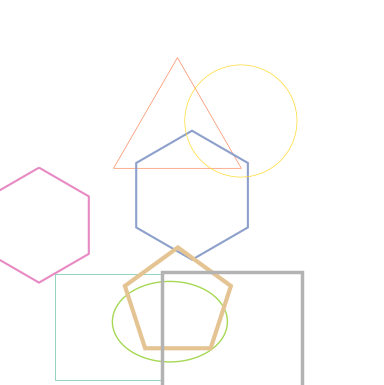[{"shape": "square", "thickness": 0.5, "radius": 0.69, "center": [0.281, 0.151]}, {"shape": "triangle", "thickness": 0.5, "radius": 0.96, "center": [0.461, 0.659]}, {"shape": "hexagon", "thickness": 1.5, "radius": 0.84, "center": [0.499, 0.493]}, {"shape": "hexagon", "thickness": 1.5, "radius": 0.75, "center": [0.101, 0.415]}, {"shape": "oval", "thickness": 1, "radius": 0.75, "center": [0.441, 0.164]}, {"shape": "circle", "thickness": 0.5, "radius": 0.73, "center": [0.626, 0.686]}, {"shape": "pentagon", "thickness": 3, "radius": 0.72, "center": [0.462, 0.213]}, {"shape": "square", "thickness": 2.5, "radius": 0.91, "center": [0.602, 0.113]}]